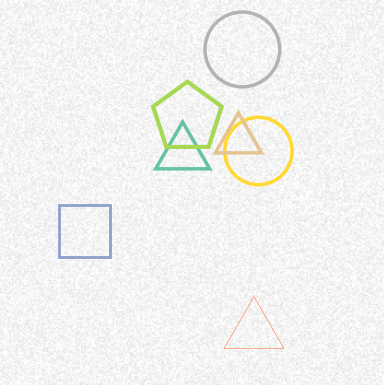[{"shape": "triangle", "thickness": 2.5, "radius": 0.41, "center": [0.475, 0.602]}, {"shape": "triangle", "thickness": 0.5, "radius": 0.45, "center": [0.66, 0.14]}, {"shape": "square", "thickness": 2, "radius": 0.34, "center": [0.219, 0.399]}, {"shape": "pentagon", "thickness": 3, "radius": 0.47, "center": [0.487, 0.694]}, {"shape": "circle", "thickness": 2.5, "radius": 0.44, "center": [0.671, 0.608]}, {"shape": "triangle", "thickness": 2.5, "radius": 0.35, "center": [0.619, 0.638]}, {"shape": "circle", "thickness": 2.5, "radius": 0.49, "center": [0.629, 0.872]}]